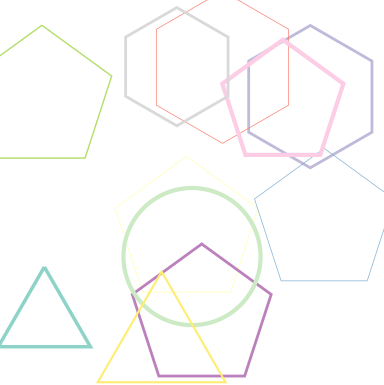[{"shape": "triangle", "thickness": 2.5, "radius": 0.69, "center": [0.115, 0.168]}, {"shape": "pentagon", "thickness": 0.5, "radius": 0.98, "center": [0.485, 0.399]}, {"shape": "hexagon", "thickness": 2, "radius": 0.92, "center": [0.806, 0.749]}, {"shape": "hexagon", "thickness": 0.5, "radius": 0.99, "center": [0.578, 0.825]}, {"shape": "pentagon", "thickness": 0.5, "radius": 0.95, "center": [0.842, 0.424]}, {"shape": "pentagon", "thickness": 1, "radius": 0.95, "center": [0.109, 0.744]}, {"shape": "pentagon", "thickness": 3, "radius": 0.83, "center": [0.735, 0.731]}, {"shape": "hexagon", "thickness": 2, "radius": 0.77, "center": [0.459, 0.827]}, {"shape": "pentagon", "thickness": 2, "radius": 0.95, "center": [0.524, 0.177]}, {"shape": "circle", "thickness": 3, "radius": 0.89, "center": [0.499, 0.334]}, {"shape": "triangle", "thickness": 1.5, "radius": 0.96, "center": [0.42, 0.103]}]